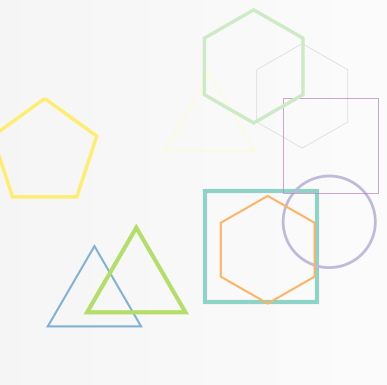[{"shape": "square", "thickness": 3, "radius": 0.72, "center": [0.674, 0.36]}, {"shape": "triangle", "thickness": 0.5, "radius": 0.67, "center": [0.541, 0.675]}, {"shape": "circle", "thickness": 2, "radius": 0.59, "center": [0.85, 0.424]}, {"shape": "triangle", "thickness": 1.5, "radius": 0.69, "center": [0.244, 0.222]}, {"shape": "hexagon", "thickness": 1.5, "radius": 0.7, "center": [0.691, 0.351]}, {"shape": "triangle", "thickness": 3, "radius": 0.73, "center": [0.352, 0.262]}, {"shape": "hexagon", "thickness": 0.5, "radius": 0.68, "center": [0.78, 0.751]}, {"shape": "square", "thickness": 0.5, "radius": 0.62, "center": [0.853, 0.621]}, {"shape": "hexagon", "thickness": 2.5, "radius": 0.73, "center": [0.655, 0.827]}, {"shape": "pentagon", "thickness": 2.5, "radius": 0.71, "center": [0.115, 0.603]}]